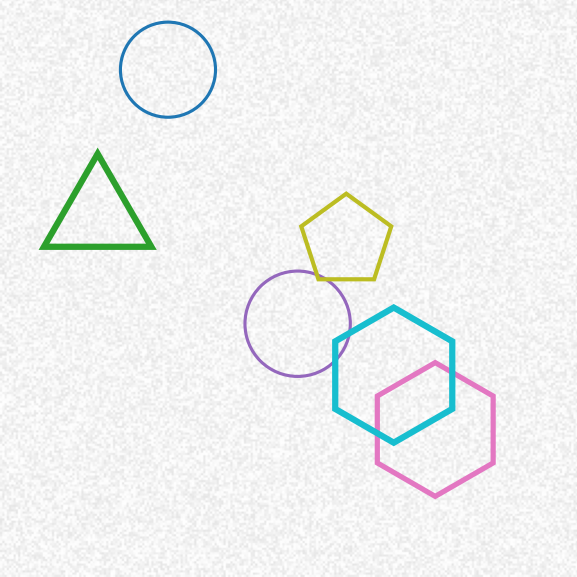[{"shape": "circle", "thickness": 1.5, "radius": 0.41, "center": [0.291, 0.878]}, {"shape": "triangle", "thickness": 3, "radius": 0.54, "center": [0.169, 0.625]}, {"shape": "circle", "thickness": 1.5, "radius": 0.46, "center": [0.515, 0.439]}, {"shape": "hexagon", "thickness": 2.5, "radius": 0.58, "center": [0.754, 0.255]}, {"shape": "pentagon", "thickness": 2, "radius": 0.41, "center": [0.6, 0.582]}, {"shape": "hexagon", "thickness": 3, "radius": 0.59, "center": [0.682, 0.35]}]